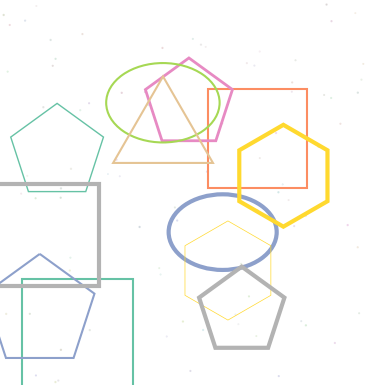[{"shape": "square", "thickness": 1.5, "radius": 0.72, "center": [0.201, 0.13]}, {"shape": "pentagon", "thickness": 1, "radius": 0.63, "center": [0.148, 0.605]}, {"shape": "square", "thickness": 1.5, "radius": 0.64, "center": [0.668, 0.641]}, {"shape": "pentagon", "thickness": 1.5, "radius": 0.75, "center": [0.103, 0.191]}, {"shape": "oval", "thickness": 3, "radius": 0.7, "center": [0.578, 0.397]}, {"shape": "pentagon", "thickness": 2, "radius": 0.59, "center": [0.491, 0.731]}, {"shape": "oval", "thickness": 1.5, "radius": 0.74, "center": [0.423, 0.733]}, {"shape": "hexagon", "thickness": 0.5, "radius": 0.64, "center": [0.592, 0.297]}, {"shape": "hexagon", "thickness": 3, "radius": 0.66, "center": [0.736, 0.544]}, {"shape": "triangle", "thickness": 1.5, "radius": 0.75, "center": [0.423, 0.652]}, {"shape": "pentagon", "thickness": 3, "radius": 0.58, "center": [0.628, 0.191]}, {"shape": "square", "thickness": 3, "radius": 0.66, "center": [0.125, 0.39]}]